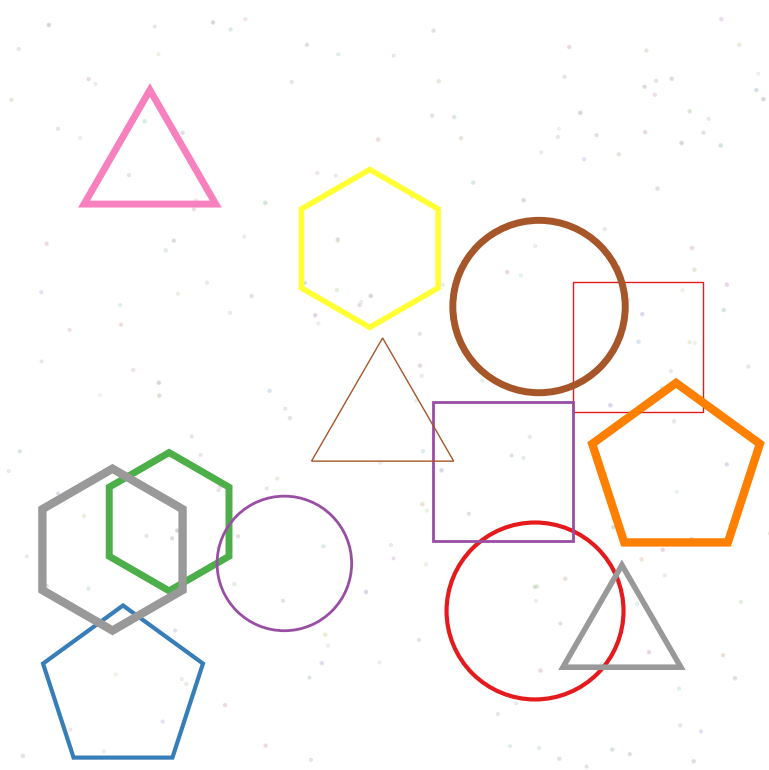[{"shape": "circle", "thickness": 1.5, "radius": 0.57, "center": [0.695, 0.207]}, {"shape": "square", "thickness": 0.5, "radius": 0.42, "center": [0.829, 0.549]}, {"shape": "pentagon", "thickness": 1.5, "radius": 0.55, "center": [0.16, 0.104]}, {"shape": "hexagon", "thickness": 2.5, "radius": 0.45, "center": [0.22, 0.322]}, {"shape": "square", "thickness": 1, "radius": 0.45, "center": [0.653, 0.388]}, {"shape": "circle", "thickness": 1, "radius": 0.44, "center": [0.369, 0.268]}, {"shape": "pentagon", "thickness": 3, "radius": 0.57, "center": [0.878, 0.388]}, {"shape": "hexagon", "thickness": 2, "radius": 0.51, "center": [0.48, 0.677]}, {"shape": "circle", "thickness": 2.5, "radius": 0.56, "center": [0.7, 0.602]}, {"shape": "triangle", "thickness": 0.5, "radius": 0.53, "center": [0.497, 0.454]}, {"shape": "triangle", "thickness": 2.5, "radius": 0.49, "center": [0.195, 0.784]}, {"shape": "hexagon", "thickness": 3, "radius": 0.53, "center": [0.146, 0.286]}, {"shape": "triangle", "thickness": 2, "radius": 0.44, "center": [0.808, 0.178]}]